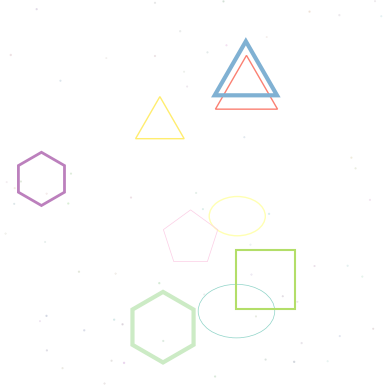[{"shape": "oval", "thickness": 0.5, "radius": 0.5, "center": [0.614, 0.192]}, {"shape": "oval", "thickness": 1, "radius": 0.36, "center": [0.616, 0.439]}, {"shape": "triangle", "thickness": 1, "radius": 0.47, "center": [0.64, 0.763]}, {"shape": "triangle", "thickness": 3, "radius": 0.47, "center": [0.639, 0.799]}, {"shape": "square", "thickness": 1.5, "radius": 0.38, "center": [0.689, 0.274]}, {"shape": "pentagon", "thickness": 0.5, "radius": 0.37, "center": [0.495, 0.381]}, {"shape": "hexagon", "thickness": 2, "radius": 0.35, "center": [0.108, 0.535]}, {"shape": "hexagon", "thickness": 3, "radius": 0.46, "center": [0.423, 0.15]}, {"shape": "triangle", "thickness": 1, "radius": 0.36, "center": [0.415, 0.676]}]